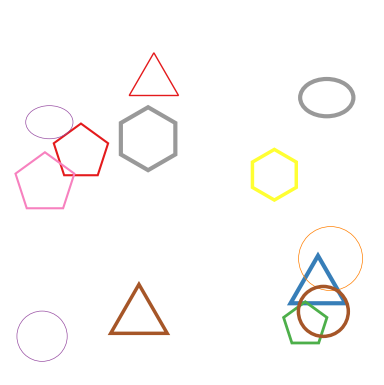[{"shape": "triangle", "thickness": 1, "radius": 0.37, "center": [0.4, 0.789]}, {"shape": "pentagon", "thickness": 1.5, "radius": 0.37, "center": [0.21, 0.605]}, {"shape": "triangle", "thickness": 3, "radius": 0.41, "center": [0.826, 0.253]}, {"shape": "pentagon", "thickness": 2, "radius": 0.3, "center": [0.793, 0.157]}, {"shape": "oval", "thickness": 0.5, "radius": 0.31, "center": [0.128, 0.683]}, {"shape": "circle", "thickness": 0.5, "radius": 0.33, "center": [0.109, 0.127]}, {"shape": "circle", "thickness": 0.5, "radius": 0.42, "center": [0.859, 0.328]}, {"shape": "hexagon", "thickness": 2.5, "radius": 0.33, "center": [0.713, 0.546]}, {"shape": "triangle", "thickness": 2.5, "radius": 0.42, "center": [0.361, 0.177]}, {"shape": "circle", "thickness": 2.5, "radius": 0.32, "center": [0.84, 0.191]}, {"shape": "pentagon", "thickness": 1.5, "radius": 0.4, "center": [0.117, 0.524]}, {"shape": "oval", "thickness": 3, "radius": 0.35, "center": [0.849, 0.746]}, {"shape": "hexagon", "thickness": 3, "radius": 0.41, "center": [0.385, 0.64]}]